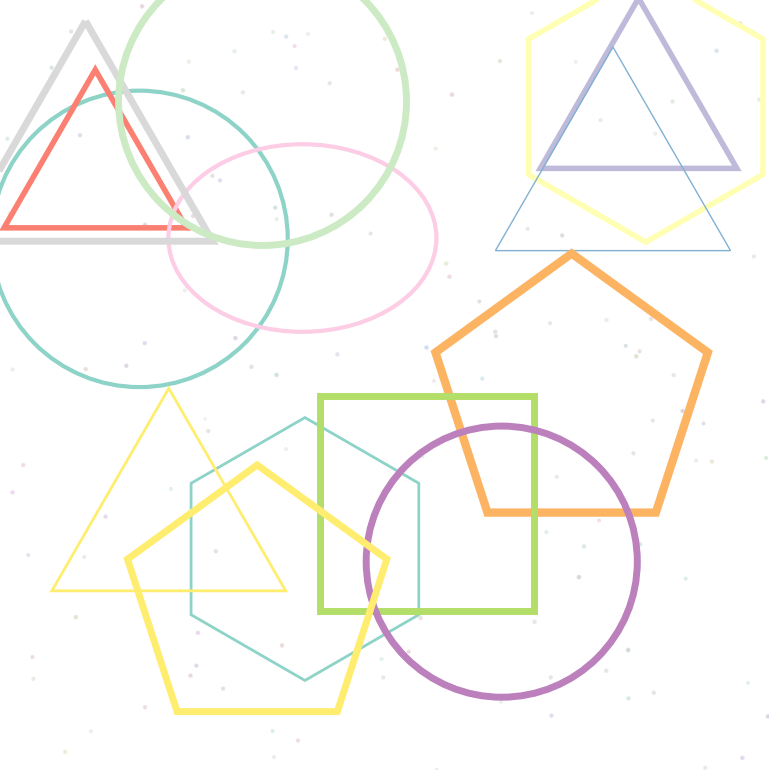[{"shape": "hexagon", "thickness": 1, "radius": 0.85, "center": [0.396, 0.287]}, {"shape": "circle", "thickness": 1.5, "radius": 0.96, "center": [0.181, 0.69]}, {"shape": "hexagon", "thickness": 2, "radius": 0.88, "center": [0.839, 0.861]}, {"shape": "triangle", "thickness": 2, "radius": 0.74, "center": [0.829, 0.855]}, {"shape": "triangle", "thickness": 2, "radius": 0.68, "center": [0.124, 0.773]}, {"shape": "triangle", "thickness": 0.5, "radius": 0.88, "center": [0.796, 0.763]}, {"shape": "pentagon", "thickness": 3, "radius": 0.93, "center": [0.742, 0.485]}, {"shape": "square", "thickness": 2.5, "radius": 0.7, "center": [0.555, 0.346]}, {"shape": "oval", "thickness": 1.5, "radius": 0.87, "center": [0.393, 0.691]}, {"shape": "triangle", "thickness": 2.5, "radius": 0.95, "center": [0.111, 0.782]}, {"shape": "circle", "thickness": 2.5, "radius": 0.88, "center": [0.652, 0.271]}, {"shape": "circle", "thickness": 2.5, "radius": 0.93, "center": [0.341, 0.868]}, {"shape": "pentagon", "thickness": 2.5, "radius": 0.89, "center": [0.334, 0.219]}, {"shape": "triangle", "thickness": 1, "radius": 0.88, "center": [0.219, 0.32]}]